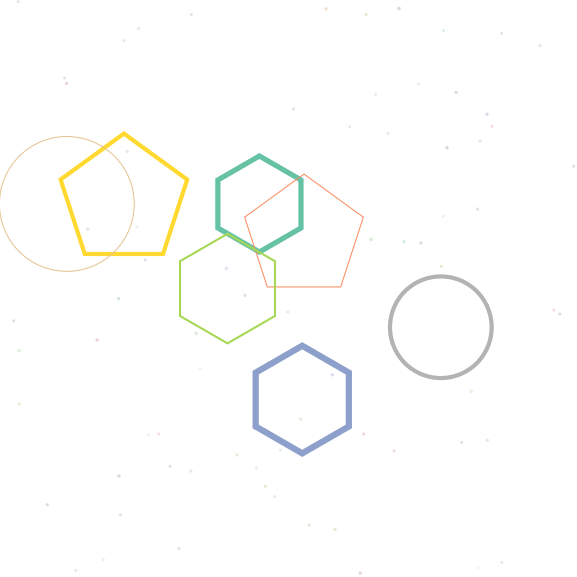[{"shape": "hexagon", "thickness": 2.5, "radius": 0.42, "center": [0.449, 0.646]}, {"shape": "pentagon", "thickness": 0.5, "radius": 0.54, "center": [0.526, 0.59]}, {"shape": "hexagon", "thickness": 3, "radius": 0.47, "center": [0.523, 0.307]}, {"shape": "hexagon", "thickness": 1, "radius": 0.47, "center": [0.394, 0.499]}, {"shape": "pentagon", "thickness": 2, "radius": 0.58, "center": [0.215, 0.653]}, {"shape": "circle", "thickness": 0.5, "radius": 0.58, "center": [0.116, 0.646]}, {"shape": "circle", "thickness": 2, "radius": 0.44, "center": [0.763, 0.432]}]